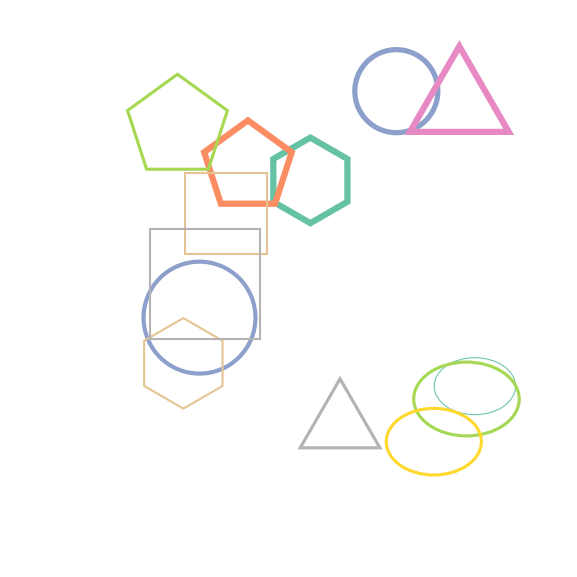[{"shape": "hexagon", "thickness": 3, "radius": 0.37, "center": [0.537, 0.687]}, {"shape": "oval", "thickness": 0.5, "radius": 0.35, "center": [0.822, 0.33]}, {"shape": "pentagon", "thickness": 3, "radius": 0.4, "center": [0.429, 0.711]}, {"shape": "circle", "thickness": 2, "radius": 0.48, "center": [0.345, 0.449]}, {"shape": "circle", "thickness": 2.5, "radius": 0.36, "center": [0.686, 0.841]}, {"shape": "triangle", "thickness": 3, "radius": 0.49, "center": [0.795, 0.82]}, {"shape": "pentagon", "thickness": 1.5, "radius": 0.45, "center": [0.307, 0.78]}, {"shape": "oval", "thickness": 1.5, "radius": 0.46, "center": [0.808, 0.308]}, {"shape": "oval", "thickness": 1.5, "radius": 0.41, "center": [0.751, 0.234]}, {"shape": "square", "thickness": 1, "radius": 0.35, "center": [0.391, 0.629]}, {"shape": "hexagon", "thickness": 1, "radius": 0.39, "center": [0.317, 0.37]}, {"shape": "triangle", "thickness": 1.5, "radius": 0.4, "center": [0.589, 0.264]}, {"shape": "square", "thickness": 1, "radius": 0.48, "center": [0.355, 0.507]}]